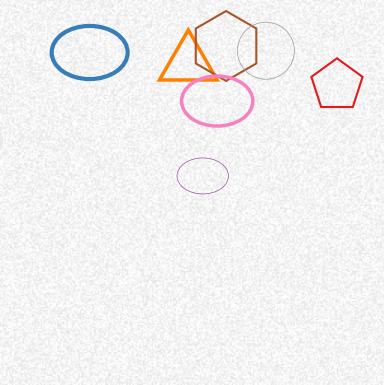[{"shape": "pentagon", "thickness": 1.5, "radius": 0.35, "center": [0.875, 0.779]}, {"shape": "oval", "thickness": 3, "radius": 0.49, "center": [0.233, 0.864]}, {"shape": "oval", "thickness": 0.5, "radius": 0.33, "center": [0.527, 0.543]}, {"shape": "triangle", "thickness": 2.5, "radius": 0.43, "center": [0.489, 0.836]}, {"shape": "hexagon", "thickness": 1.5, "radius": 0.45, "center": [0.587, 0.881]}, {"shape": "oval", "thickness": 2.5, "radius": 0.46, "center": [0.564, 0.738]}, {"shape": "circle", "thickness": 0.5, "radius": 0.37, "center": [0.691, 0.868]}]